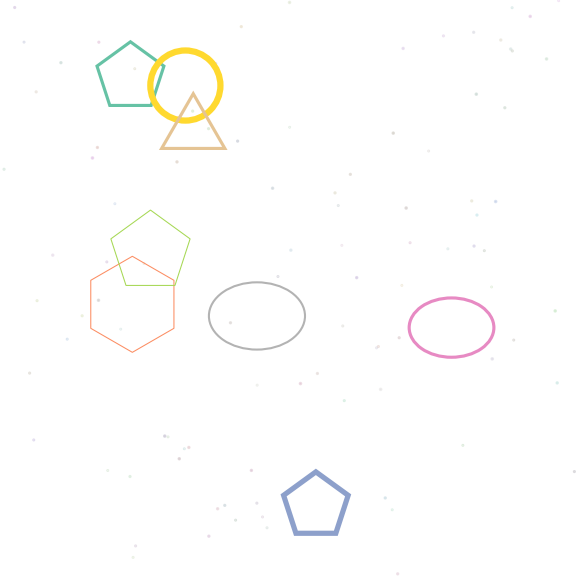[{"shape": "pentagon", "thickness": 1.5, "radius": 0.3, "center": [0.226, 0.866]}, {"shape": "hexagon", "thickness": 0.5, "radius": 0.42, "center": [0.229, 0.472]}, {"shape": "pentagon", "thickness": 2.5, "radius": 0.29, "center": [0.547, 0.123]}, {"shape": "oval", "thickness": 1.5, "radius": 0.37, "center": [0.782, 0.432]}, {"shape": "pentagon", "thickness": 0.5, "radius": 0.36, "center": [0.261, 0.563]}, {"shape": "circle", "thickness": 3, "radius": 0.3, "center": [0.321, 0.851]}, {"shape": "triangle", "thickness": 1.5, "radius": 0.32, "center": [0.335, 0.774]}, {"shape": "oval", "thickness": 1, "radius": 0.42, "center": [0.445, 0.452]}]